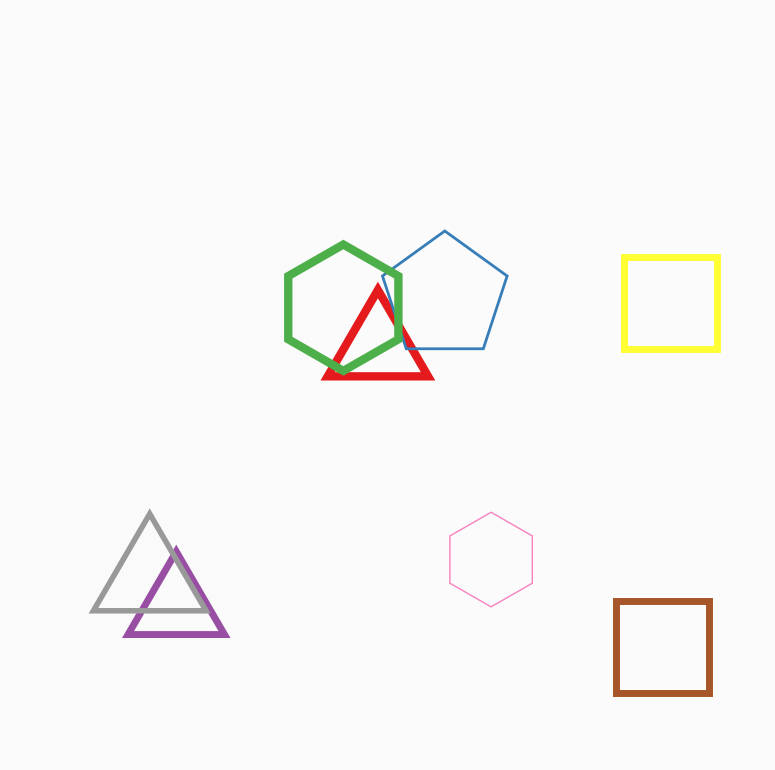[{"shape": "triangle", "thickness": 3, "radius": 0.37, "center": [0.488, 0.549]}, {"shape": "pentagon", "thickness": 1, "radius": 0.42, "center": [0.574, 0.615]}, {"shape": "hexagon", "thickness": 3, "radius": 0.41, "center": [0.443, 0.6]}, {"shape": "triangle", "thickness": 2.5, "radius": 0.36, "center": [0.227, 0.212]}, {"shape": "square", "thickness": 2.5, "radius": 0.3, "center": [0.865, 0.607]}, {"shape": "square", "thickness": 2.5, "radius": 0.3, "center": [0.855, 0.16]}, {"shape": "hexagon", "thickness": 0.5, "radius": 0.31, "center": [0.634, 0.273]}, {"shape": "triangle", "thickness": 2, "radius": 0.42, "center": [0.193, 0.249]}]